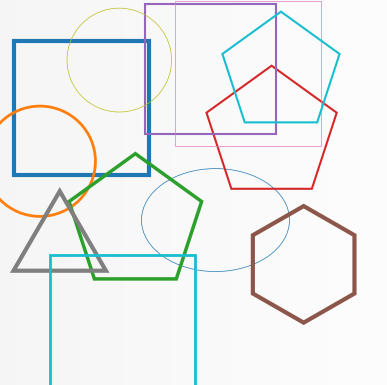[{"shape": "square", "thickness": 3, "radius": 0.87, "center": [0.211, 0.721]}, {"shape": "oval", "thickness": 0.5, "radius": 0.96, "center": [0.556, 0.428]}, {"shape": "circle", "thickness": 2, "radius": 0.72, "center": [0.103, 0.581]}, {"shape": "pentagon", "thickness": 2.5, "radius": 0.9, "center": [0.349, 0.421]}, {"shape": "pentagon", "thickness": 1.5, "radius": 0.88, "center": [0.701, 0.653]}, {"shape": "square", "thickness": 1.5, "radius": 0.85, "center": [0.544, 0.821]}, {"shape": "hexagon", "thickness": 3, "radius": 0.76, "center": [0.784, 0.313]}, {"shape": "square", "thickness": 0.5, "radius": 0.94, "center": [0.64, 0.81]}, {"shape": "triangle", "thickness": 3, "radius": 0.69, "center": [0.154, 0.366]}, {"shape": "circle", "thickness": 0.5, "radius": 0.67, "center": [0.308, 0.844]}, {"shape": "pentagon", "thickness": 1.5, "radius": 0.79, "center": [0.725, 0.811]}, {"shape": "square", "thickness": 2, "radius": 0.94, "center": [0.316, 0.151]}]